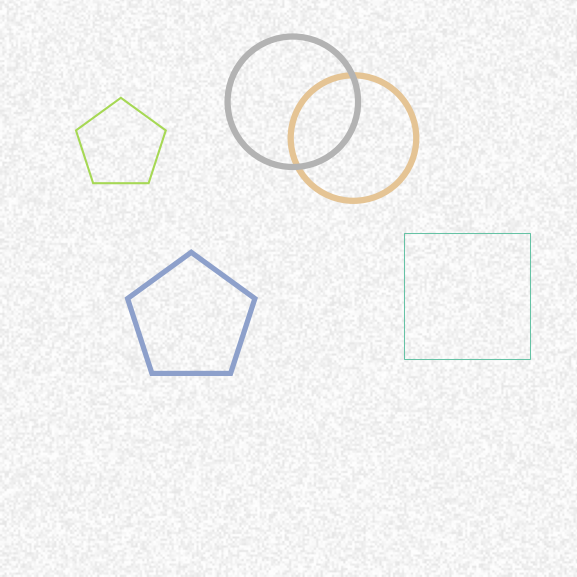[{"shape": "square", "thickness": 0.5, "radius": 0.55, "center": [0.809, 0.487]}, {"shape": "pentagon", "thickness": 2.5, "radius": 0.58, "center": [0.331, 0.446]}, {"shape": "pentagon", "thickness": 1, "radius": 0.41, "center": [0.209, 0.748]}, {"shape": "circle", "thickness": 3, "radius": 0.54, "center": [0.612, 0.76]}, {"shape": "circle", "thickness": 3, "radius": 0.56, "center": [0.507, 0.823]}]